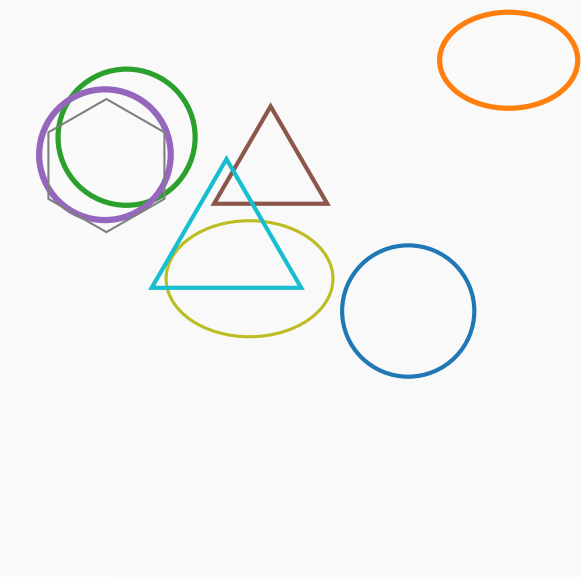[{"shape": "circle", "thickness": 2, "radius": 0.57, "center": [0.702, 0.461]}, {"shape": "oval", "thickness": 2.5, "radius": 0.59, "center": [0.875, 0.895]}, {"shape": "circle", "thickness": 2.5, "radius": 0.59, "center": [0.218, 0.762]}, {"shape": "circle", "thickness": 3, "radius": 0.57, "center": [0.181, 0.731]}, {"shape": "triangle", "thickness": 2, "radius": 0.56, "center": [0.466, 0.703]}, {"shape": "hexagon", "thickness": 1, "radius": 0.58, "center": [0.183, 0.712]}, {"shape": "oval", "thickness": 1.5, "radius": 0.72, "center": [0.429, 0.516]}, {"shape": "triangle", "thickness": 2, "radius": 0.74, "center": [0.39, 0.575]}]